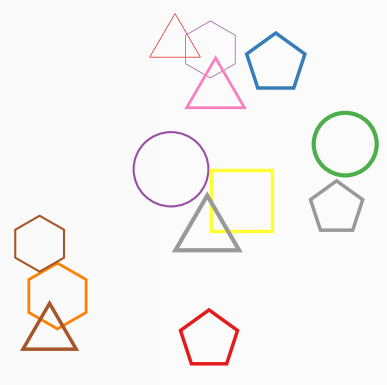[{"shape": "triangle", "thickness": 0.5, "radius": 0.38, "center": [0.452, 0.889]}, {"shape": "pentagon", "thickness": 2.5, "radius": 0.39, "center": [0.539, 0.118]}, {"shape": "pentagon", "thickness": 2.5, "radius": 0.39, "center": [0.712, 0.835]}, {"shape": "circle", "thickness": 3, "radius": 0.41, "center": [0.891, 0.626]}, {"shape": "hexagon", "thickness": 0.5, "radius": 0.37, "center": [0.543, 0.872]}, {"shape": "circle", "thickness": 1.5, "radius": 0.48, "center": [0.441, 0.56]}, {"shape": "hexagon", "thickness": 2, "radius": 0.43, "center": [0.148, 0.231]}, {"shape": "square", "thickness": 2.5, "radius": 0.39, "center": [0.624, 0.479]}, {"shape": "hexagon", "thickness": 1.5, "radius": 0.36, "center": [0.102, 0.367]}, {"shape": "triangle", "thickness": 2.5, "radius": 0.4, "center": [0.128, 0.133]}, {"shape": "triangle", "thickness": 2, "radius": 0.43, "center": [0.556, 0.763]}, {"shape": "triangle", "thickness": 3, "radius": 0.47, "center": [0.535, 0.397]}, {"shape": "pentagon", "thickness": 2.5, "radius": 0.35, "center": [0.869, 0.459]}]